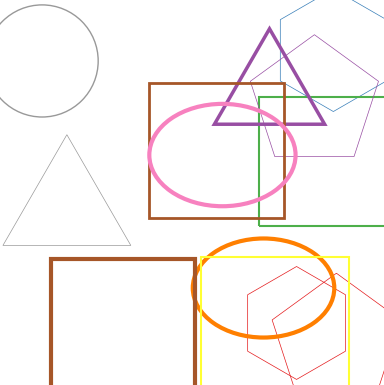[{"shape": "pentagon", "thickness": 0.5, "radius": 0.88, "center": [0.874, 0.115]}, {"shape": "hexagon", "thickness": 0.5, "radius": 0.73, "center": [0.77, 0.161]}, {"shape": "hexagon", "thickness": 0.5, "radius": 0.8, "center": [0.866, 0.869]}, {"shape": "square", "thickness": 1.5, "radius": 0.84, "center": [0.842, 0.58]}, {"shape": "triangle", "thickness": 2.5, "radius": 0.83, "center": [0.7, 0.76]}, {"shape": "pentagon", "thickness": 0.5, "radius": 0.88, "center": [0.817, 0.735]}, {"shape": "oval", "thickness": 3, "radius": 0.92, "center": [0.685, 0.252]}, {"shape": "square", "thickness": 1.5, "radius": 0.96, "center": [0.715, 0.141]}, {"shape": "square", "thickness": 3, "radius": 0.93, "center": [0.32, 0.141]}, {"shape": "square", "thickness": 2, "radius": 0.87, "center": [0.562, 0.609]}, {"shape": "oval", "thickness": 3, "radius": 0.95, "center": [0.578, 0.597]}, {"shape": "triangle", "thickness": 0.5, "radius": 0.96, "center": [0.174, 0.458]}, {"shape": "circle", "thickness": 1, "radius": 0.73, "center": [0.109, 0.842]}]